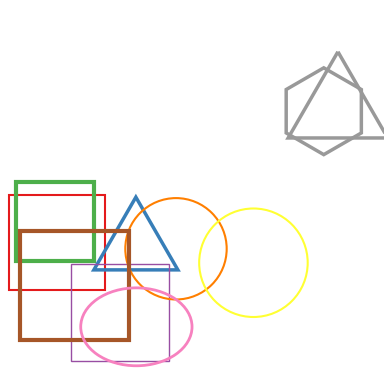[{"shape": "square", "thickness": 1.5, "radius": 0.62, "center": [0.148, 0.369]}, {"shape": "triangle", "thickness": 2.5, "radius": 0.63, "center": [0.353, 0.362]}, {"shape": "square", "thickness": 3, "radius": 0.51, "center": [0.143, 0.425]}, {"shape": "square", "thickness": 1, "radius": 0.63, "center": [0.312, 0.189]}, {"shape": "circle", "thickness": 1.5, "radius": 0.66, "center": [0.457, 0.354]}, {"shape": "circle", "thickness": 1.5, "radius": 0.7, "center": [0.658, 0.318]}, {"shape": "square", "thickness": 3, "radius": 0.71, "center": [0.193, 0.258]}, {"shape": "oval", "thickness": 2, "radius": 0.72, "center": [0.354, 0.151]}, {"shape": "hexagon", "thickness": 2.5, "radius": 0.56, "center": [0.841, 0.711]}, {"shape": "triangle", "thickness": 2.5, "radius": 0.75, "center": [0.878, 0.716]}]